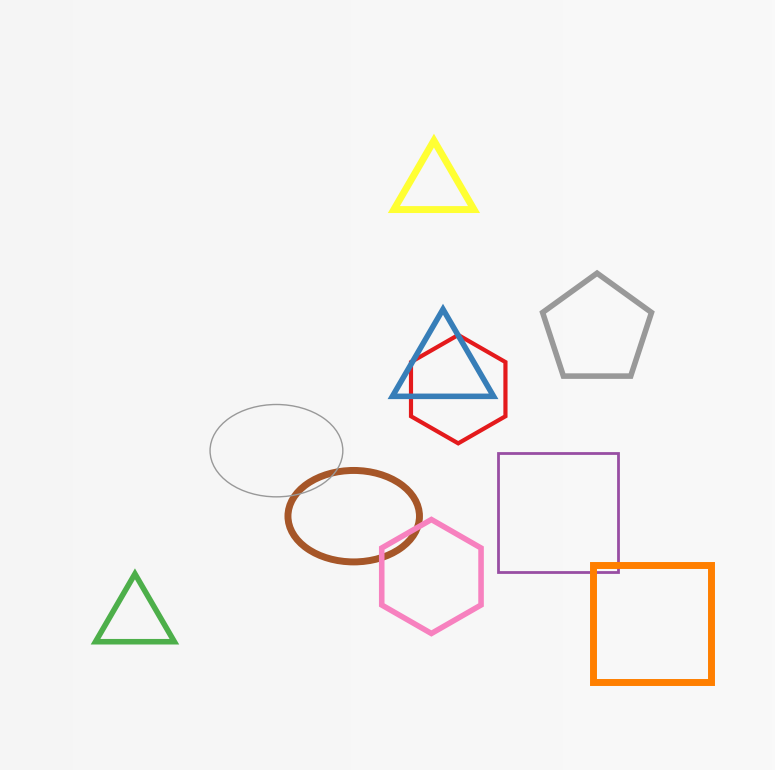[{"shape": "hexagon", "thickness": 1.5, "radius": 0.35, "center": [0.591, 0.495]}, {"shape": "triangle", "thickness": 2, "radius": 0.38, "center": [0.572, 0.523]}, {"shape": "triangle", "thickness": 2, "radius": 0.29, "center": [0.174, 0.196]}, {"shape": "square", "thickness": 1, "radius": 0.39, "center": [0.72, 0.334]}, {"shape": "square", "thickness": 2.5, "radius": 0.38, "center": [0.841, 0.19]}, {"shape": "triangle", "thickness": 2.5, "radius": 0.3, "center": [0.56, 0.758]}, {"shape": "oval", "thickness": 2.5, "radius": 0.42, "center": [0.456, 0.33]}, {"shape": "hexagon", "thickness": 2, "radius": 0.37, "center": [0.557, 0.251]}, {"shape": "pentagon", "thickness": 2, "radius": 0.37, "center": [0.77, 0.571]}, {"shape": "oval", "thickness": 0.5, "radius": 0.43, "center": [0.357, 0.415]}]